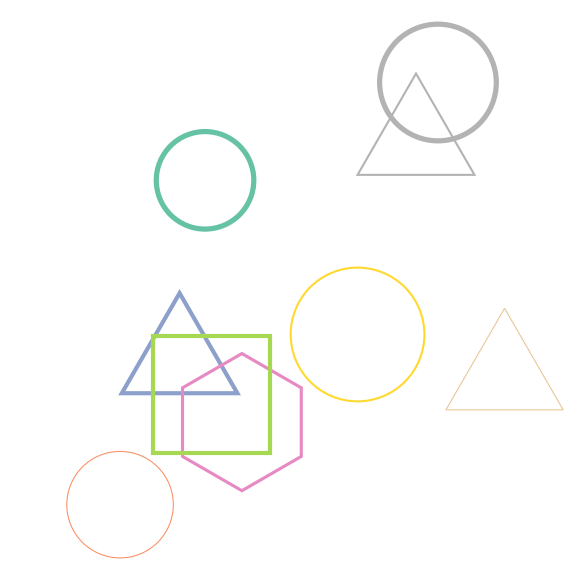[{"shape": "circle", "thickness": 2.5, "radius": 0.42, "center": [0.355, 0.687]}, {"shape": "circle", "thickness": 0.5, "radius": 0.46, "center": [0.208, 0.125]}, {"shape": "triangle", "thickness": 2, "radius": 0.58, "center": [0.311, 0.376]}, {"shape": "hexagon", "thickness": 1.5, "radius": 0.59, "center": [0.419, 0.268]}, {"shape": "square", "thickness": 2, "radius": 0.51, "center": [0.366, 0.316]}, {"shape": "circle", "thickness": 1, "radius": 0.58, "center": [0.619, 0.42]}, {"shape": "triangle", "thickness": 0.5, "radius": 0.59, "center": [0.874, 0.348]}, {"shape": "circle", "thickness": 2.5, "radius": 0.51, "center": [0.758, 0.856]}, {"shape": "triangle", "thickness": 1, "radius": 0.58, "center": [0.72, 0.755]}]